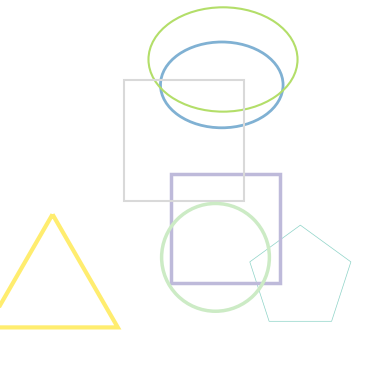[{"shape": "pentagon", "thickness": 0.5, "radius": 0.69, "center": [0.78, 0.277]}, {"shape": "square", "thickness": 2.5, "radius": 0.71, "center": [0.586, 0.406]}, {"shape": "oval", "thickness": 2, "radius": 0.8, "center": [0.576, 0.779]}, {"shape": "oval", "thickness": 1.5, "radius": 0.97, "center": [0.579, 0.846]}, {"shape": "square", "thickness": 1.5, "radius": 0.78, "center": [0.477, 0.635]}, {"shape": "circle", "thickness": 2.5, "radius": 0.7, "center": [0.56, 0.332]}, {"shape": "triangle", "thickness": 3, "radius": 0.98, "center": [0.136, 0.247]}]